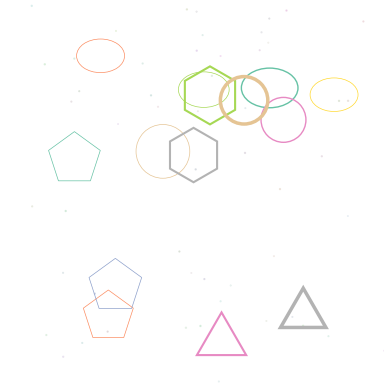[{"shape": "oval", "thickness": 1, "radius": 0.37, "center": [0.7, 0.772]}, {"shape": "pentagon", "thickness": 0.5, "radius": 0.35, "center": [0.193, 0.587]}, {"shape": "oval", "thickness": 0.5, "radius": 0.31, "center": [0.261, 0.855]}, {"shape": "pentagon", "thickness": 0.5, "radius": 0.34, "center": [0.281, 0.179]}, {"shape": "pentagon", "thickness": 0.5, "radius": 0.36, "center": [0.3, 0.257]}, {"shape": "triangle", "thickness": 1.5, "radius": 0.37, "center": [0.575, 0.115]}, {"shape": "circle", "thickness": 1, "radius": 0.29, "center": [0.736, 0.689]}, {"shape": "oval", "thickness": 0.5, "radius": 0.33, "center": [0.529, 0.767]}, {"shape": "hexagon", "thickness": 1.5, "radius": 0.38, "center": [0.545, 0.752]}, {"shape": "oval", "thickness": 0.5, "radius": 0.31, "center": [0.868, 0.754]}, {"shape": "circle", "thickness": 2.5, "radius": 0.31, "center": [0.634, 0.739]}, {"shape": "circle", "thickness": 0.5, "radius": 0.35, "center": [0.423, 0.607]}, {"shape": "hexagon", "thickness": 1.5, "radius": 0.35, "center": [0.503, 0.597]}, {"shape": "triangle", "thickness": 2.5, "radius": 0.34, "center": [0.788, 0.183]}]